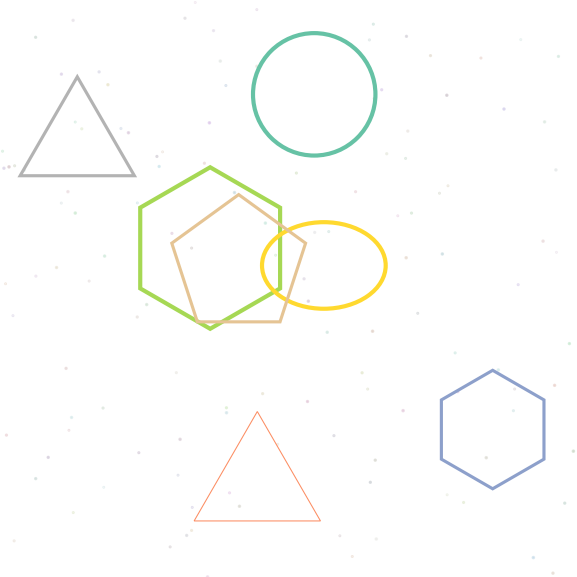[{"shape": "circle", "thickness": 2, "radius": 0.53, "center": [0.544, 0.836]}, {"shape": "triangle", "thickness": 0.5, "radius": 0.63, "center": [0.446, 0.16]}, {"shape": "hexagon", "thickness": 1.5, "radius": 0.51, "center": [0.853, 0.255]}, {"shape": "hexagon", "thickness": 2, "radius": 0.7, "center": [0.364, 0.57]}, {"shape": "oval", "thickness": 2, "radius": 0.54, "center": [0.561, 0.539]}, {"shape": "pentagon", "thickness": 1.5, "radius": 0.61, "center": [0.413, 0.54]}, {"shape": "triangle", "thickness": 1.5, "radius": 0.57, "center": [0.134, 0.752]}]